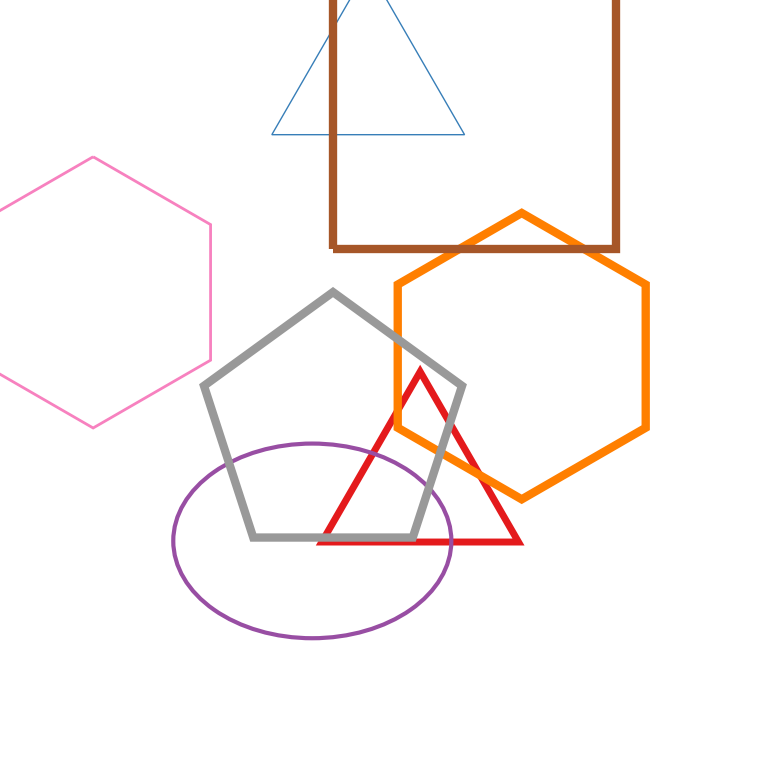[{"shape": "triangle", "thickness": 2.5, "radius": 0.74, "center": [0.546, 0.37]}, {"shape": "triangle", "thickness": 0.5, "radius": 0.72, "center": [0.478, 0.897]}, {"shape": "oval", "thickness": 1.5, "radius": 0.9, "center": [0.406, 0.298]}, {"shape": "hexagon", "thickness": 3, "radius": 0.93, "center": [0.678, 0.537]}, {"shape": "square", "thickness": 3, "radius": 0.92, "center": [0.617, 0.86]}, {"shape": "hexagon", "thickness": 1, "radius": 0.88, "center": [0.121, 0.62]}, {"shape": "pentagon", "thickness": 3, "radius": 0.88, "center": [0.432, 0.444]}]